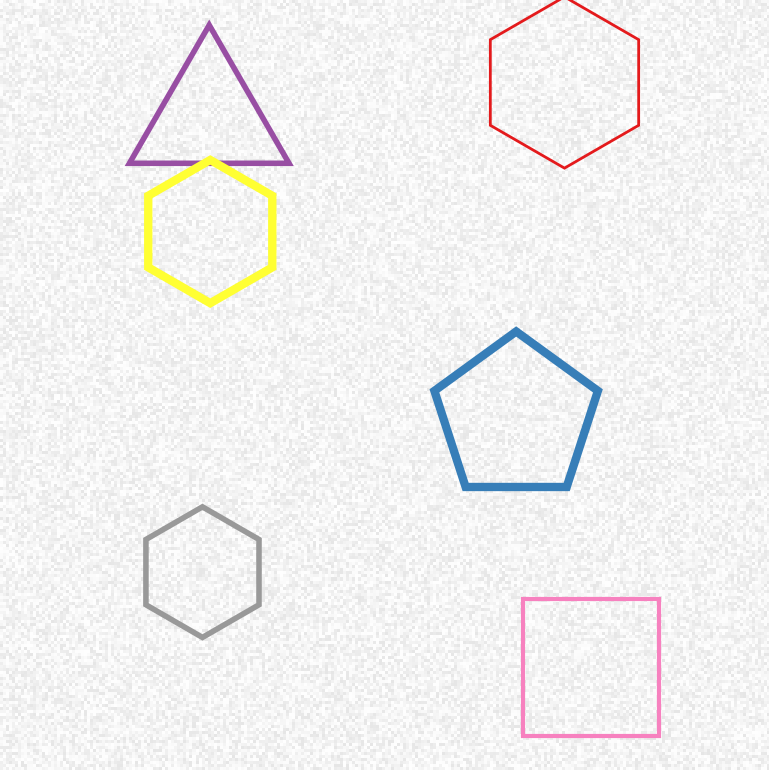[{"shape": "hexagon", "thickness": 1, "radius": 0.56, "center": [0.733, 0.893]}, {"shape": "pentagon", "thickness": 3, "radius": 0.56, "center": [0.67, 0.458]}, {"shape": "triangle", "thickness": 2, "radius": 0.6, "center": [0.272, 0.848]}, {"shape": "hexagon", "thickness": 3, "radius": 0.47, "center": [0.273, 0.699]}, {"shape": "square", "thickness": 1.5, "radius": 0.44, "center": [0.768, 0.133]}, {"shape": "hexagon", "thickness": 2, "radius": 0.42, "center": [0.263, 0.257]}]